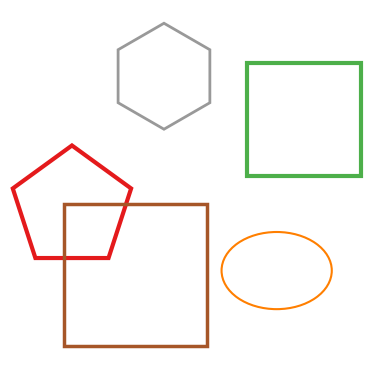[{"shape": "pentagon", "thickness": 3, "radius": 0.81, "center": [0.187, 0.461]}, {"shape": "square", "thickness": 3, "radius": 0.74, "center": [0.789, 0.69]}, {"shape": "oval", "thickness": 1.5, "radius": 0.72, "center": [0.719, 0.297]}, {"shape": "square", "thickness": 2.5, "radius": 0.93, "center": [0.353, 0.286]}, {"shape": "hexagon", "thickness": 2, "radius": 0.69, "center": [0.426, 0.802]}]